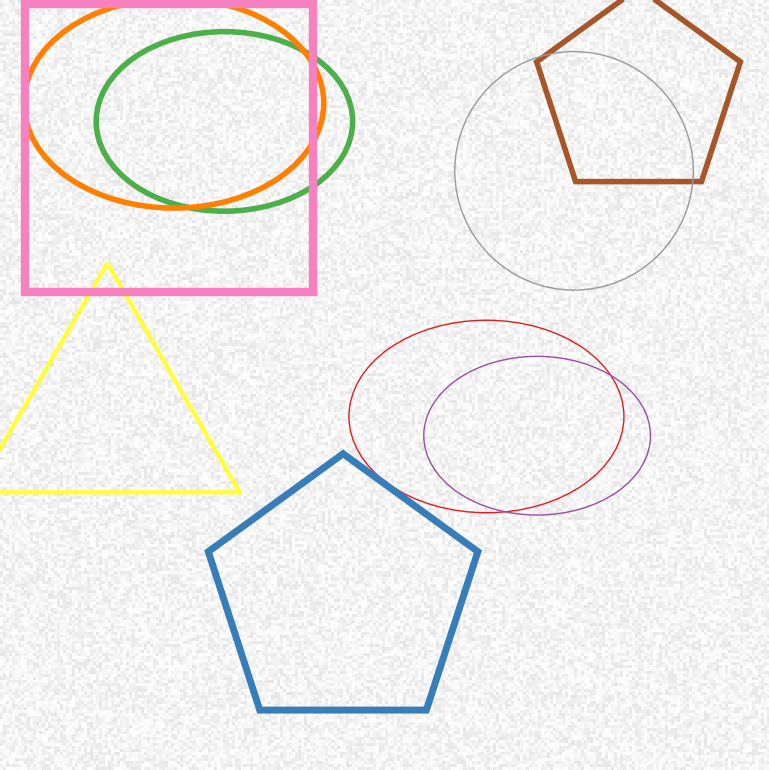[{"shape": "oval", "thickness": 0.5, "radius": 0.89, "center": [0.632, 0.459]}, {"shape": "pentagon", "thickness": 2.5, "radius": 0.92, "center": [0.446, 0.227]}, {"shape": "oval", "thickness": 2, "radius": 0.83, "center": [0.291, 0.842]}, {"shape": "oval", "thickness": 0.5, "radius": 0.74, "center": [0.698, 0.434]}, {"shape": "oval", "thickness": 2, "radius": 0.97, "center": [0.226, 0.866]}, {"shape": "triangle", "thickness": 1.5, "radius": 0.99, "center": [0.139, 0.46]}, {"shape": "pentagon", "thickness": 2, "radius": 0.7, "center": [0.829, 0.877]}, {"shape": "square", "thickness": 3, "radius": 0.94, "center": [0.22, 0.808]}, {"shape": "circle", "thickness": 0.5, "radius": 0.77, "center": [0.745, 0.778]}]